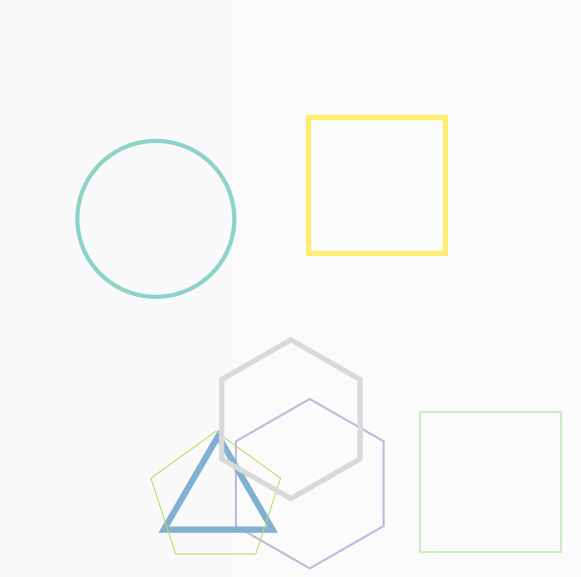[{"shape": "circle", "thickness": 2, "radius": 0.68, "center": [0.268, 0.62]}, {"shape": "hexagon", "thickness": 1, "radius": 0.73, "center": [0.533, 0.162]}, {"shape": "triangle", "thickness": 3, "radius": 0.54, "center": [0.375, 0.136]}, {"shape": "pentagon", "thickness": 0.5, "radius": 0.59, "center": [0.371, 0.135]}, {"shape": "hexagon", "thickness": 2.5, "radius": 0.69, "center": [0.5, 0.273]}, {"shape": "square", "thickness": 1, "radius": 0.61, "center": [0.844, 0.164]}, {"shape": "square", "thickness": 2.5, "radius": 0.59, "center": [0.647, 0.678]}]